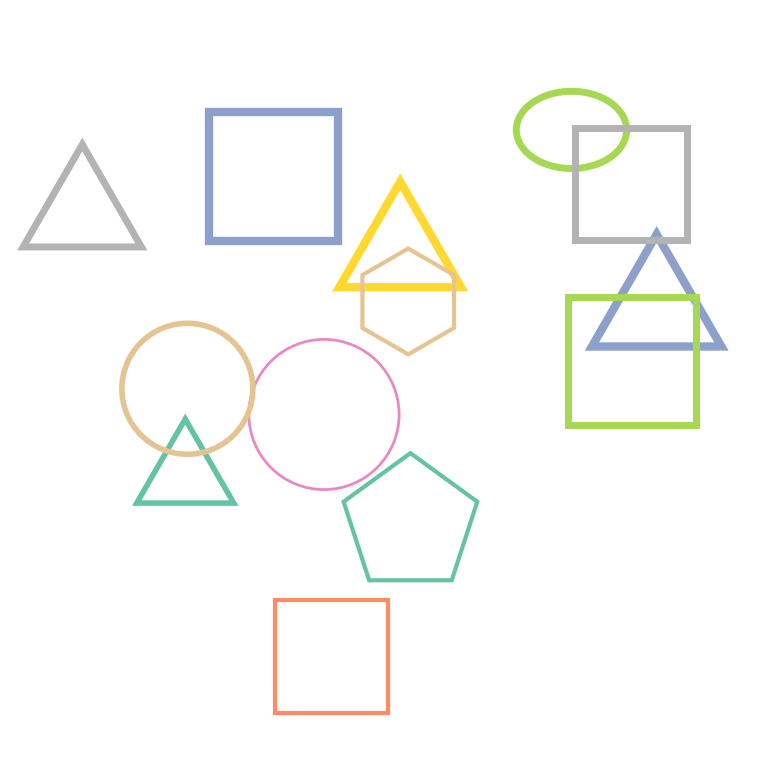[{"shape": "pentagon", "thickness": 1.5, "radius": 0.46, "center": [0.533, 0.32]}, {"shape": "triangle", "thickness": 2, "radius": 0.36, "center": [0.241, 0.383]}, {"shape": "square", "thickness": 1.5, "radius": 0.37, "center": [0.43, 0.148]}, {"shape": "square", "thickness": 3, "radius": 0.42, "center": [0.355, 0.77]}, {"shape": "triangle", "thickness": 3, "radius": 0.49, "center": [0.853, 0.599]}, {"shape": "circle", "thickness": 1, "radius": 0.49, "center": [0.421, 0.462]}, {"shape": "square", "thickness": 2.5, "radius": 0.42, "center": [0.821, 0.531]}, {"shape": "oval", "thickness": 2.5, "radius": 0.36, "center": [0.742, 0.831]}, {"shape": "triangle", "thickness": 3, "radius": 0.46, "center": [0.52, 0.673]}, {"shape": "circle", "thickness": 2, "radius": 0.43, "center": [0.243, 0.495]}, {"shape": "hexagon", "thickness": 1.5, "radius": 0.34, "center": [0.53, 0.608]}, {"shape": "triangle", "thickness": 2.5, "radius": 0.44, "center": [0.107, 0.724]}, {"shape": "square", "thickness": 2.5, "radius": 0.36, "center": [0.819, 0.761]}]